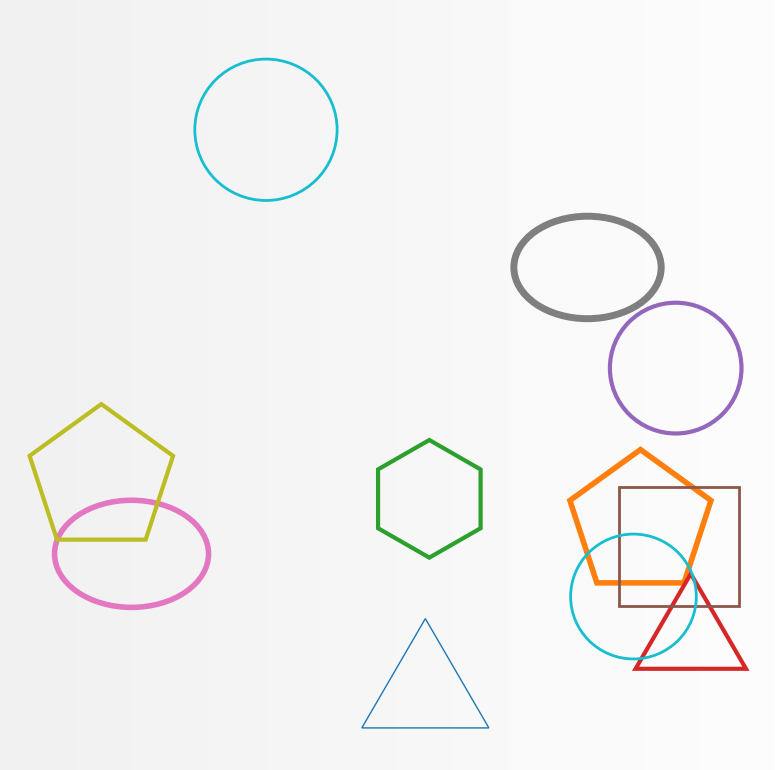[{"shape": "triangle", "thickness": 0.5, "radius": 0.47, "center": [0.549, 0.102]}, {"shape": "pentagon", "thickness": 2, "radius": 0.48, "center": [0.826, 0.32]}, {"shape": "hexagon", "thickness": 1.5, "radius": 0.38, "center": [0.554, 0.352]}, {"shape": "triangle", "thickness": 1.5, "radius": 0.41, "center": [0.891, 0.173]}, {"shape": "circle", "thickness": 1.5, "radius": 0.42, "center": [0.872, 0.522]}, {"shape": "square", "thickness": 1, "radius": 0.39, "center": [0.876, 0.291]}, {"shape": "oval", "thickness": 2, "radius": 0.5, "center": [0.17, 0.281]}, {"shape": "oval", "thickness": 2.5, "radius": 0.48, "center": [0.758, 0.653]}, {"shape": "pentagon", "thickness": 1.5, "radius": 0.49, "center": [0.131, 0.378]}, {"shape": "circle", "thickness": 1, "radius": 0.41, "center": [0.817, 0.225]}, {"shape": "circle", "thickness": 1, "radius": 0.46, "center": [0.343, 0.831]}]